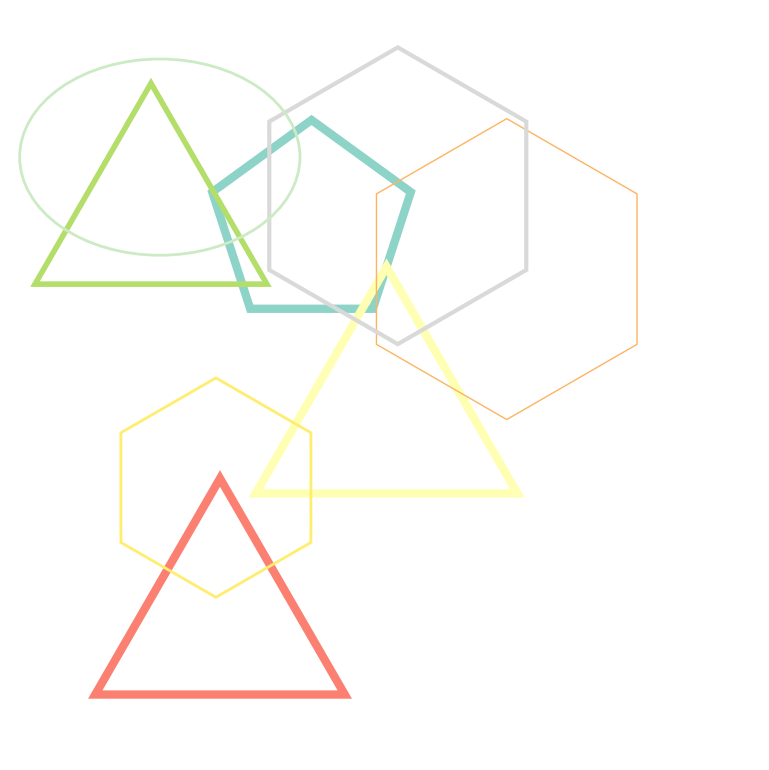[{"shape": "pentagon", "thickness": 3, "radius": 0.68, "center": [0.405, 0.709]}, {"shape": "triangle", "thickness": 3, "radius": 0.98, "center": [0.502, 0.457]}, {"shape": "triangle", "thickness": 3, "radius": 0.94, "center": [0.286, 0.192]}, {"shape": "hexagon", "thickness": 0.5, "radius": 0.98, "center": [0.658, 0.651]}, {"shape": "triangle", "thickness": 2, "radius": 0.87, "center": [0.196, 0.718]}, {"shape": "hexagon", "thickness": 1.5, "radius": 0.96, "center": [0.517, 0.746]}, {"shape": "oval", "thickness": 1, "radius": 0.91, "center": [0.208, 0.796]}, {"shape": "hexagon", "thickness": 1, "radius": 0.71, "center": [0.28, 0.367]}]